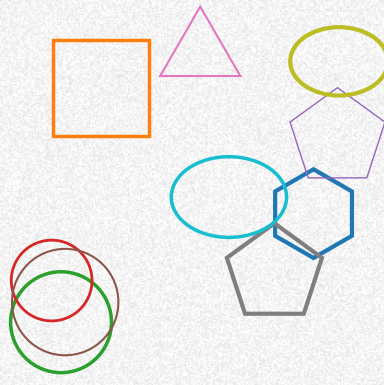[{"shape": "hexagon", "thickness": 3, "radius": 0.58, "center": [0.814, 0.445]}, {"shape": "square", "thickness": 2.5, "radius": 0.62, "center": [0.262, 0.772]}, {"shape": "circle", "thickness": 2.5, "radius": 0.66, "center": [0.159, 0.163]}, {"shape": "circle", "thickness": 2, "radius": 0.52, "center": [0.134, 0.271]}, {"shape": "pentagon", "thickness": 1, "radius": 0.65, "center": [0.877, 0.643]}, {"shape": "circle", "thickness": 1.5, "radius": 0.69, "center": [0.169, 0.215]}, {"shape": "triangle", "thickness": 1.5, "radius": 0.6, "center": [0.52, 0.863]}, {"shape": "pentagon", "thickness": 3, "radius": 0.65, "center": [0.713, 0.29]}, {"shape": "oval", "thickness": 3, "radius": 0.63, "center": [0.881, 0.841]}, {"shape": "oval", "thickness": 2.5, "radius": 0.75, "center": [0.595, 0.488]}]